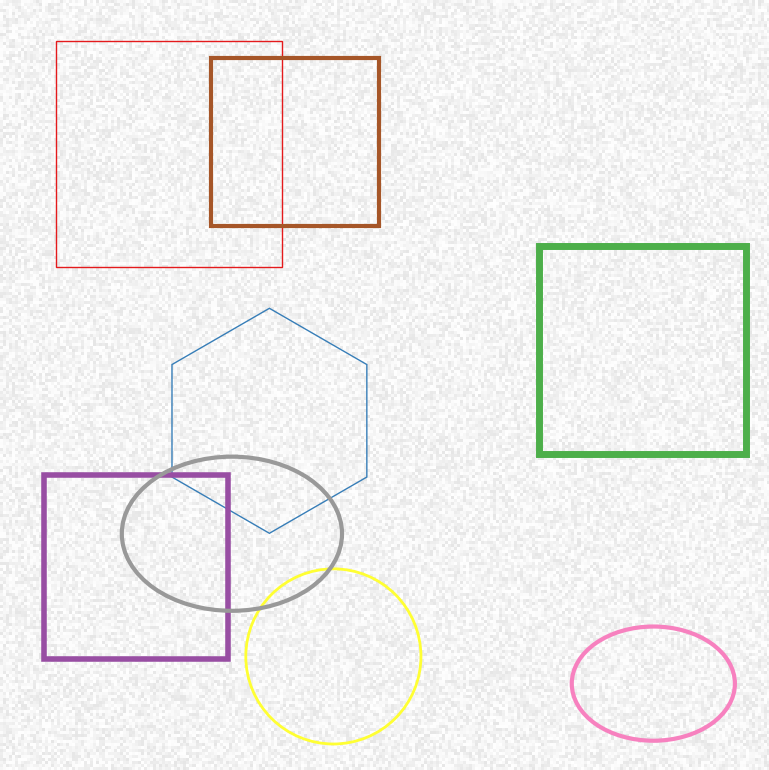[{"shape": "square", "thickness": 0.5, "radius": 0.73, "center": [0.219, 0.8]}, {"shape": "hexagon", "thickness": 0.5, "radius": 0.73, "center": [0.35, 0.454]}, {"shape": "square", "thickness": 2.5, "radius": 0.67, "center": [0.834, 0.546]}, {"shape": "square", "thickness": 2, "radius": 0.6, "center": [0.177, 0.264]}, {"shape": "circle", "thickness": 1, "radius": 0.57, "center": [0.433, 0.148]}, {"shape": "square", "thickness": 1.5, "radius": 0.55, "center": [0.383, 0.815]}, {"shape": "oval", "thickness": 1.5, "radius": 0.53, "center": [0.848, 0.112]}, {"shape": "oval", "thickness": 1.5, "radius": 0.71, "center": [0.301, 0.307]}]